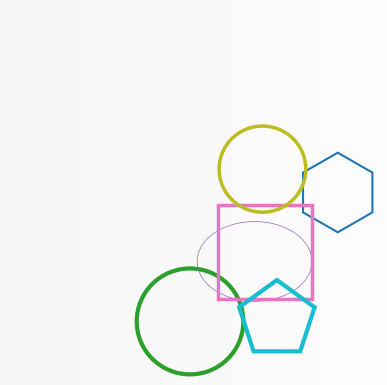[{"shape": "hexagon", "thickness": 1.5, "radius": 0.52, "center": [0.872, 0.5]}, {"shape": "circle", "thickness": 3, "radius": 0.69, "center": [0.49, 0.165]}, {"shape": "oval", "thickness": 0.5, "radius": 0.74, "center": [0.657, 0.321]}, {"shape": "square", "thickness": 2.5, "radius": 0.61, "center": [0.684, 0.346]}, {"shape": "circle", "thickness": 2.5, "radius": 0.56, "center": [0.677, 0.561]}, {"shape": "pentagon", "thickness": 3, "radius": 0.51, "center": [0.715, 0.17]}]